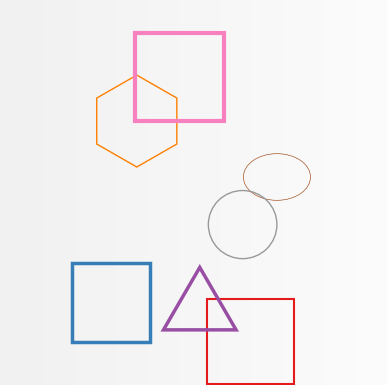[{"shape": "square", "thickness": 1.5, "radius": 0.56, "center": [0.646, 0.113]}, {"shape": "square", "thickness": 2.5, "radius": 0.51, "center": [0.286, 0.214]}, {"shape": "triangle", "thickness": 2.5, "radius": 0.54, "center": [0.516, 0.197]}, {"shape": "hexagon", "thickness": 1, "radius": 0.6, "center": [0.353, 0.686]}, {"shape": "oval", "thickness": 0.5, "radius": 0.43, "center": [0.715, 0.54]}, {"shape": "square", "thickness": 3, "radius": 0.57, "center": [0.462, 0.799]}, {"shape": "circle", "thickness": 1, "radius": 0.44, "center": [0.626, 0.417]}]